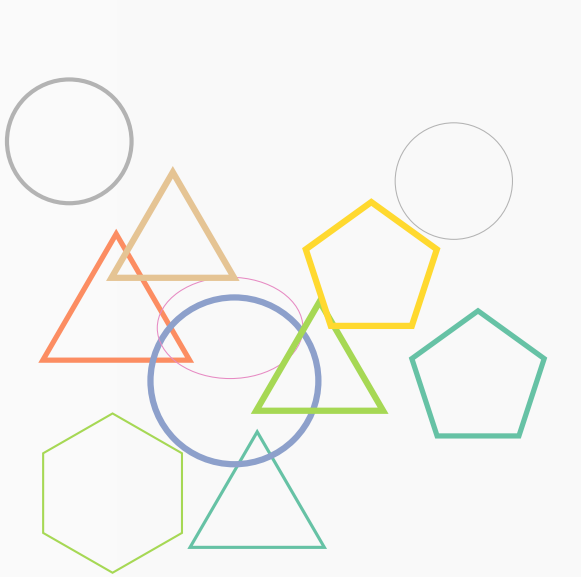[{"shape": "pentagon", "thickness": 2.5, "radius": 0.6, "center": [0.822, 0.341]}, {"shape": "triangle", "thickness": 1.5, "radius": 0.67, "center": [0.442, 0.118]}, {"shape": "triangle", "thickness": 2.5, "radius": 0.73, "center": [0.2, 0.448]}, {"shape": "circle", "thickness": 3, "radius": 0.72, "center": [0.403, 0.34]}, {"shape": "oval", "thickness": 0.5, "radius": 0.63, "center": [0.396, 0.431]}, {"shape": "triangle", "thickness": 3, "radius": 0.63, "center": [0.55, 0.351]}, {"shape": "hexagon", "thickness": 1, "radius": 0.69, "center": [0.194, 0.145]}, {"shape": "pentagon", "thickness": 3, "radius": 0.59, "center": [0.639, 0.531]}, {"shape": "triangle", "thickness": 3, "radius": 0.61, "center": [0.297, 0.579]}, {"shape": "circle", "thickness": 0.5, "radius": 0.5, "center": [0.781, 0.686]}, {"shape": "circle", "thickness": 2, "radius": 0.54, "center": [0.119, 0.754]}]